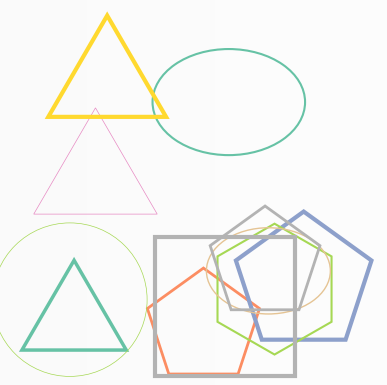[{"shape": "oval", "thickness": 1.5, "radius": 0.98, "center": [0.59, 0.735]}, {"shape": "triangle", "thickness": 2.5, "radius": 0.78, "center": [0.191, 0.168]}, {"shape": "pentagon", "thickness": 2, "radius": 0.76, "center": [0.525, 0.152]}, {"shape": "pentagon", "thickness": 3, "radius": 0.92, "center": [0.784, 0.267]}, {"shape": "triangle", "thickness": 0.5, "radius": 0.92, "center": [0.246, 0.536]}, {"shape": "circle", "thickness": 0.5, "radius": 1.0, "center": [0.18, 0.222]}, {"shape": "hexagon", "thickness": 1.5, "radius": 0.85, "center": [0.708, 0.249]}, {"shape": "triangle", "thickness": 3, "radius": 0.88, "center": [0.277, 0.784]}, {"shape": "oval", "thickness": 1, "radius": 0.8, "center": [0.693, 0.296]}, {"shape": "square", "thickness": 3, "radius": 0.9, "center": [0.58, 0.203]}, {"shape": "pentagon", "thickness": 2, "radius": 0.74, "center": [0.684, 0.316]}]